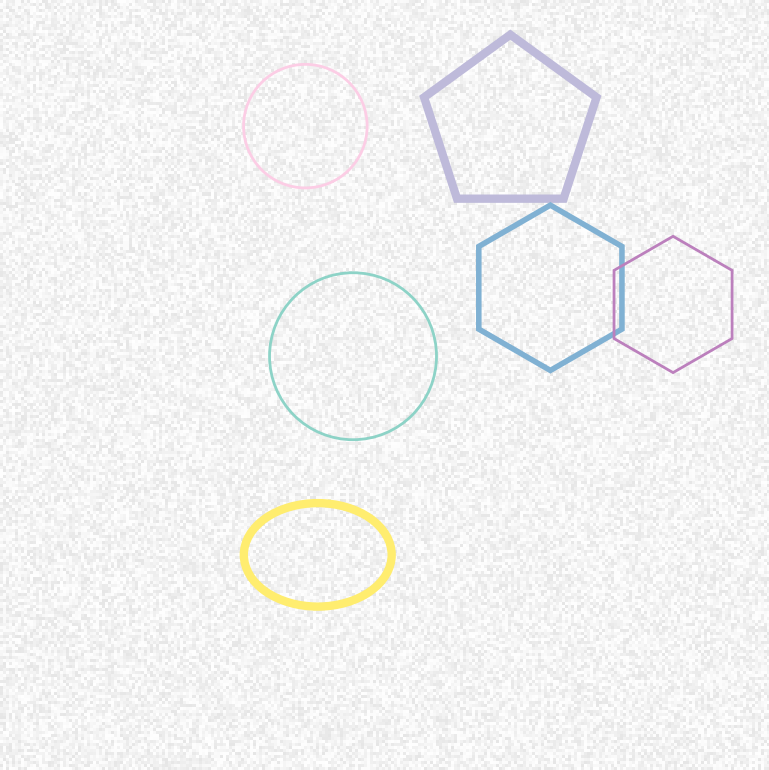[{"shape": "circle", "thickness": 1, "radius": 0.54, "center": [0.458, 0.537]}, {"shape": "pentagon", "thickness": 3, "radius": 0.59, "center": [0.663, 0.837]}, {"shape": "hexagon", "thickness": 2, "radius": 0.54, "center": [0.715, 0.626]}, {"shape": "circle", "thickness": 1, "radius": 0.4, "center": [0.397, 0.836]}, {"shape": "hexagon", "thickness": 1, "radius": 0.44, "center": [0.874, 0.605]}, {"shape": "oval", "thickness": 3, "radius": 0.48, "center": [0.413, 0.279]}]